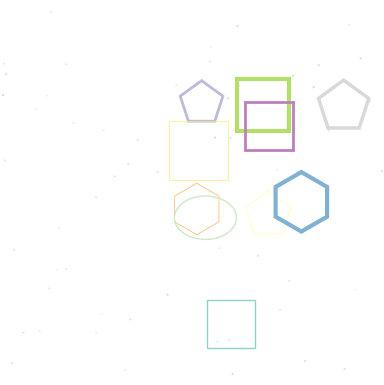[{"shape": "square", "thickness": 1, "radius": 0.32, "center": [0.6, 0.158]}, {"shape": "pentagon", "thickness": 0.5, "radius": 0.31, "center": [0.697, 0.442]}, {"shape": "pentagon", "thickness": 2, "radius": 0.29, "center": [0.524, 0.732]}, {"shape": "hexagon", "thickness": 3, "radius": 0.39, "center": [0.783, 0.476]}, {"shape": "hexagon", "thickness": 0.5, "radius": 0.33, "center": [0.511, 0.457]}, {"shape": "square", "thickness": 3, "radius": 0.34, "center": [0.684, 0.727]}, {"shape": "pentagon", "thickness": 2.5, "radius": 0.34, "center": [0.892, 0.723]}, {"shape": "square", "thickness": 2, "radius": 0.31, "center": [0.699, 0.672]}, {"shape": "oval", "thickness": 1, "radius": 0.4, "center": [0.534, 0.434]}, {"shape": "square", "thickness": 0.5, "radius": 0.38, "center": [0.516, 0.61]}]